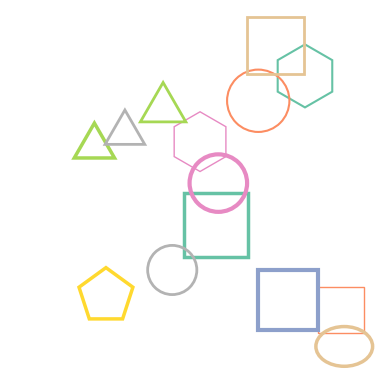[{"shape": "hexagon", "thickness": 1.5, "radius": 0.41, "center": [0.792, 0.803]}, {"shape": "square", "thickness": 2.5, "radius": 0.42, "center": [0.56, 0.415]}, {"shape": "circle", "thickness": 1.5, "radius": 0.4, "center": [0.671, 0.738]}, {"shape": "square", "thickness": 1, "radius": 0.3, "center": [0.885, 0.195]}, {"shape": "square", "thickness": 3, "radius": 0.39, "center": [0.748, 0.221]}, {"shape": "hexagon", "thickness": 1, "radius": 0.39, "center": [0.52, 0.632]}, {"shape": "circle", "thickness": 3, "radius": 0.37, "center": [0.567, 0.524]}, {"shape": "triangle", "thickness": 2.5, "radius": 0.3, "center": [0.245, 0.62]}, {"shape": "triangle", "thickness": 2, "radius": 0.34, "center": [0.424, 0.718]}, {"shape": "pentagon", "thickness": 2.5, "radius": 0.37, "center": [0.275, 0.231]}, {"shape": "square", "thickness": 2, "radius": 0.37, "center": [0.716, 0.883]}, {"shape": "oval", "thickness": 2.5, "radius": 0.37, "center": [0.894, 0.1]}, {"shape": "circle", "thickness": 2, "radius": 0.32, "center": [0.447, 0.299]}, {"shape": "triangle", "thickness": 2, "radius": 0.3, "center": [0.324, 0.655]}]